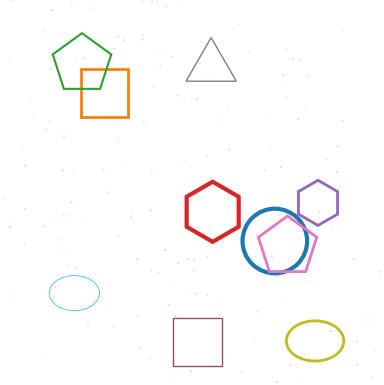[{"shape": "circle", "thickness": 3, "radius": 0.42, "center": [0.714, 0.374]}, {"shape": "square", "thickness": 2, "radius": 0.31, "center": [0.272, 0.758]}, {"shape": "pentagon", "thickness": 1.5, "radius": 0.4, "center": [0.213, 0.834]}, {"shape": "hexagon", "thickness": 3, "radius": 0.39, "center": [0.552, 0.45]}, {"shape": "hexagon", "thickness": 2, "radius": 0.29, "center": [0.826, 0.473]}, {"shape": "square", "thickness": 1, "radius": 0.32, "center": [0.512, 0.112]}, {"shape": "pentagon", "thickness": 2, "radius": 0.4, "center": [0.747, 0.359]}, {"shape": "triangle", "thickness": 1, "radius": 0.38, "center": [0.548, 0.827]}, {"shape": "oval", "thickness": 2, "radius": 0.37, "center": [0.818, 0.114]}, {"shape": "oval", "thickness": 0.5, "radius": 0.33, "center": [0.193, 0.239]}]